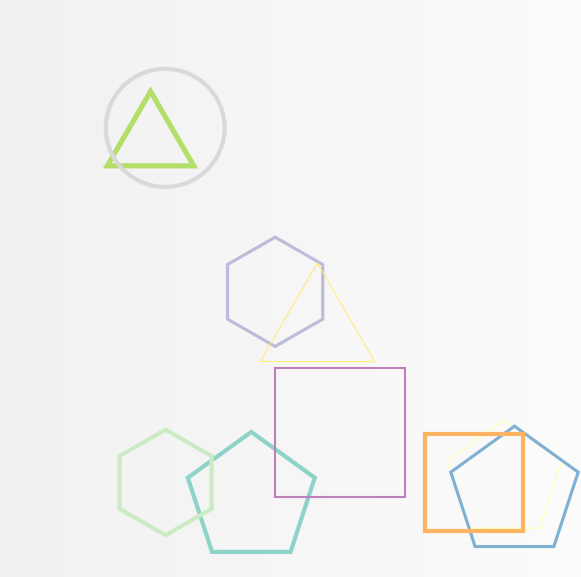[{"shape": "pentagon", "thickness": 2, "radius": 0.57, "center": [0.432, 0.136]}, {"shape": "pentagon", "thickness": 0.5, "radius": 0.52, "center": [0.868, 0.168]}, {"shape": "hexagon", "thickness": 1.5, "radius": 0.47, "center": [0.473, 0.494]}, {"shape": "pentagon", "thickness": 1.5, "radius": 0.58, "center": [0.885, 0.146]}, {"shape": "square", "thickness": 2, "radius": 0.42, "center": [0.816, 0.163]}, {"shape": "triangle", "thickness": 2.5, "radius": 0.43, "center": [0.259, 0.755]}, {"shape": "circle", "thickness": 2, "radius": 0.51, "center": [0.284, 0.778]}, {"shape": "square", "thickness": 1, "radius": 0.56, "center": [0.585, 0.25]}, {"shape": "hexagon", "thickness": 2, "radius": 0.46, "center": [0.285, 0.164]}, {"shape": "triangle", "thickness": 0.5, "radius": 0.57, "center": [0.546, 0.43]}]